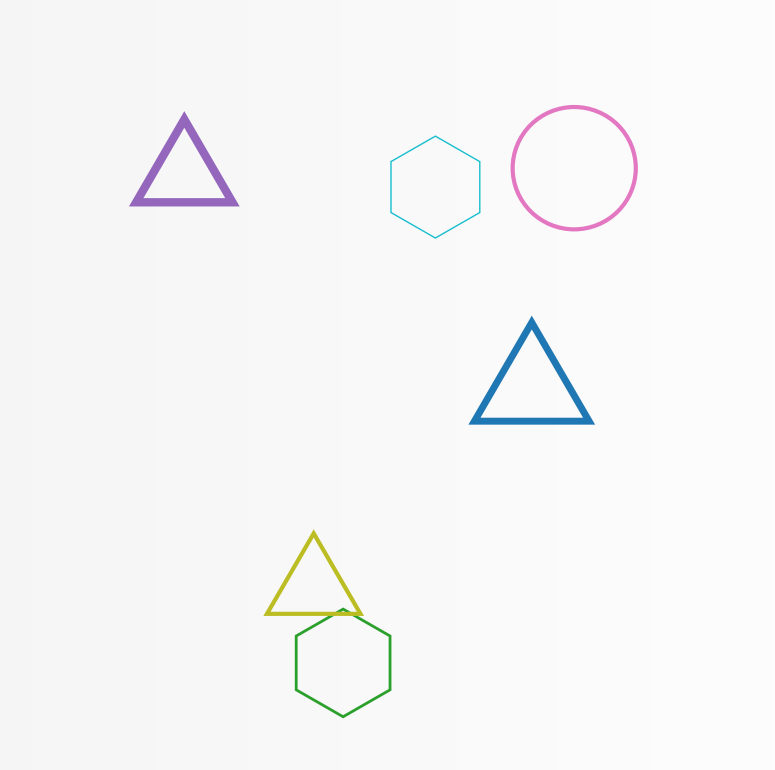[{"shape": "triangle", "thickness": 2.5, "radius": 0.43, "center": [0.686, 0.496]}, {"shape": "hexagon", "thickness": 1, "radius": 0.35, "center": [0.443, 0.139]}, {"shape": "triangle", "thickness": 3, "radius": 0.36, "center": [0.238, 0.773]}, {"shape": "circle", "thickness": 1.5, "radius": 0.4, "center": [0.741, 0.782]}, {"shape": "triangle", "thickness": 1.5, "radius": 0.35, "center": [0.405, 0.238]}, {"shape": "hexagon", "thickness": 0.5, "radius": 0.33, "center": [0.562, 0.757]}]